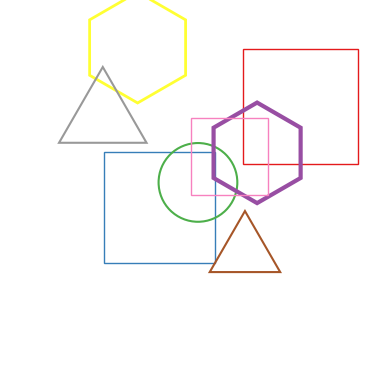[{"shape": "square", "thickness": 1, "radius": 0.75, "center": [0.781, 0.723]}, {"shape": "square", "thickness": 1, "radius": 0.72, "center": [0.414, 0.461]}, {"shape": "circle", "thickness": 1.5, "radius": 0.51, "center": [0.514, 0.526]}, {"shape": "hexagon", "thickness": 3, "radius": 0.65, "center": [0.668, 0.603]}, {"shape": "hexagon", "thickness": 2, "radius": 0.72, "center": [0.357, 0.876]}, {"shape": "triangle", "thickness": 1.5, "radius": 0.53, "center": [0.636, 0.346]}, {"shape": "square", "thickness": 1, "radius": 0.5, "center": [0.596, 0.593]}, {"shape": "triangle", "thickness": 1.5, "radius": 0.66, "center": [0.267, 0.695]}]